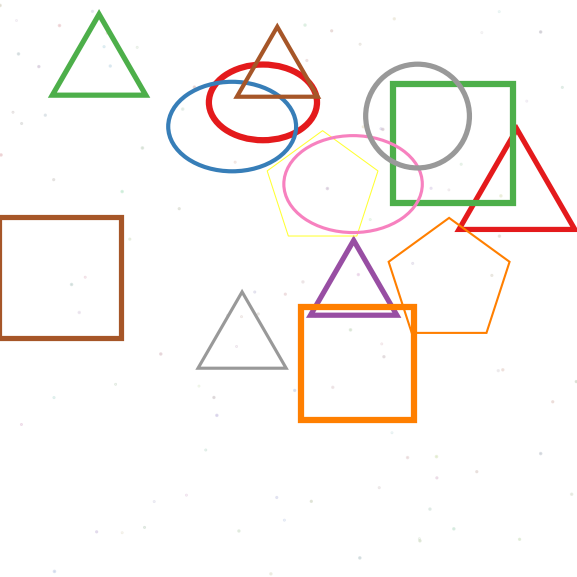[{"shape": "oval", "thickness": 3, "radius": 0.47, "center": [0.455, 0.822]}, {"shape": "triangle", "thickness": 2.5, "radius": 0.58, "center": [0.895, 0.66]}, {"shape": "oval", "thickness": 2, "radius": 0.55, "center": [0.402, 0.78]}, {"shape": "square", "thickness": 3, "radius": 0.52, "center": [0.784, 0.751]}, {"shape": "triangle", "thickness": 2.5, "radius": 0.47, "center": [0.172, 0.881]}, {"shape": "triangle", "thickness": 2.5, "radius": 0.43, "center": [0.612, 0.496]}, {"shape": "square", "thickness": 3, "radius": 0.49, "center": [0.619, 0.369]}, {"shape": "pentagon", "thickness": 1, "radius": 0.55, "center": [0.778, 0.512]}, {"shape": "pentagon", "thickness": 0.5, "radius": 0.5, "center": [0.559, 0.672]}, {"shape": "square", "thickness": 2.5, "radius": 0.53, "center": [0.104, 0.519]}, {"shape": "triangle", "thickness": 2, "radius": 0.4, "center": [0.48, 0.872]}, {"shape": "oval", "thickness": 1.5, "radius": 0.6, "center": [0.611, 0.68]}, {"shape": "circle", "thickness": 2.5, "radius": 0.45, "center": [0.723, 0.798]}, {"shape": "triangle", "thickness": 1.5, "radius": 0.44, "center": [0.419, 0.406]}]